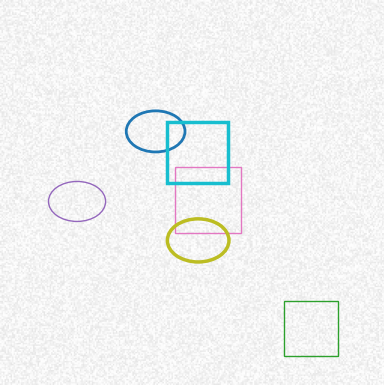[{"shape": "oval", "thickness": 2, "radius": 0.38, "center": [0.404, 0.659]}, {"shape": "square", "thickness": 1, "radius": 0.36, "center": [0.808, 0.147]}, {"shape": "oval", "thickness": 1, "radius": 0.37, "center": [0.2, 0.477]}, {"shape": "square", "thickness": 1, "radius": 0.43, "center": [0.541, 0.482]}, {"shape": "oval", "thickness": 2.5, "radius": 0.4, "center": [0.515, 0.376]}, {"shape": "square", "thickness": 2.5, "radius": 0.4, "center": [0.513, 0.604]}]